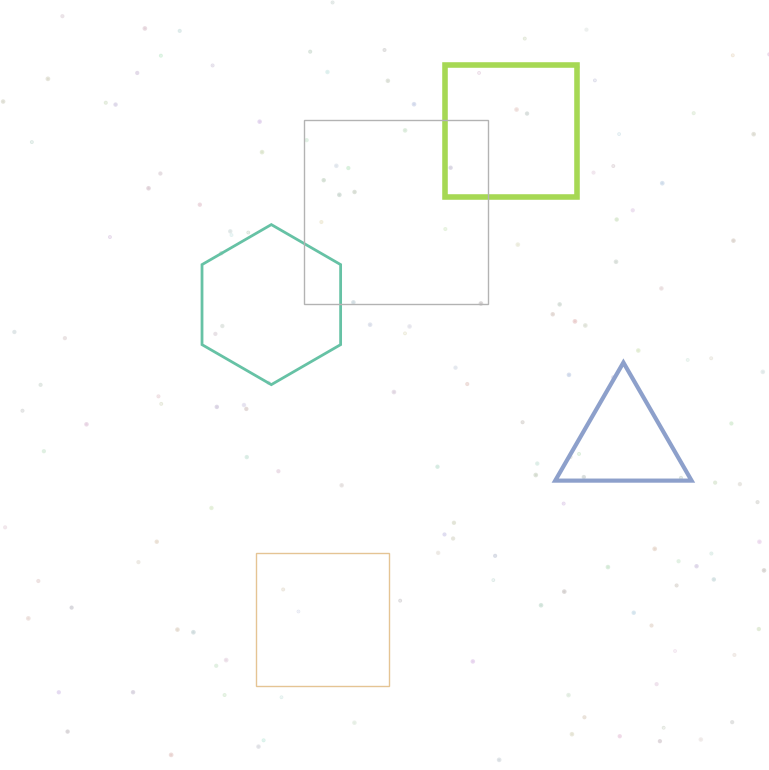[{"shape": "hexagon", "thickness": 1, "radius": 0.52, "center": [0.352, 0.604]}, {"shape": "triangle", "thickness": 1.5, "radius": 0.51, "center": [0.81, 0.427]}, {"shape": "square", "thickness": 2, "radius": 0.43, "center": [0.664, 0.829]}, {"shape": "square", "thickness": 0.5, "radius": 0.43, "center": [0.419, 0.196]}, {"shape": "square", "thickness": 0.5, "radius": 0.6, "center": [0.514, 0.725]}]